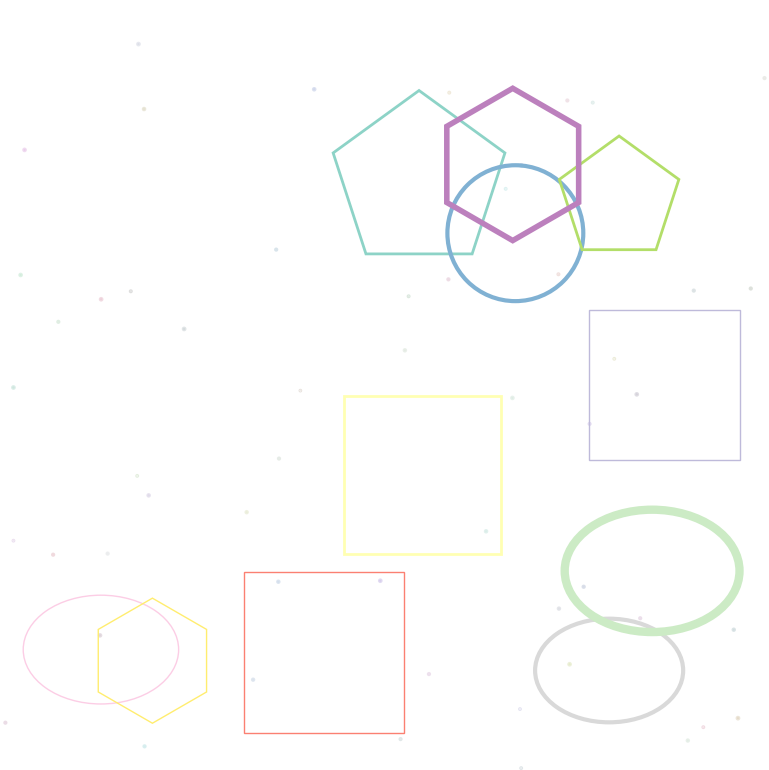[{"shape": "pentagon", "thickness": 1, "radius": 0.59, "center": [0.544, 0.765]}, {"shape": "square", "thickness": 1, "radius": 0.51, "center": [0.549, 0.383]}, {"shape": "square", "thickness": 0.5, "radius": 0.49, "center": [0.863, 0.5]}, {"shape": "square", "thickness": 0.5, "radius": 0.52, "center": [0.42, 0.153]}, {"shape": "circle", "thickness": 1.5, "radius": 0.44, "center": [0.669, 0.697]}, {"shape": "pentagon", "thickness": 1, "radius": 0.41, "center": [0.804, 0.742]}, {"shape": "oval", "thickness": 0.5, "radius": 0.5, "center": [0.131, 0.156]}, {"shape": "oval", "thickness": 1.5, "radius": 0.48, "center": [0.791, 0.129]}, {"shape": "hexagon", "thickness": 2, "radius": 0.49, "center": [0.666, 0.786]}, {"shape": "oval", "thickness": 3, "radius": 0.57, "center": [0.847, 0.259]}, {"shape": "hexagon", "thickness": 0.5, "radius": 0.41, "center": [0.198, 0.142]}]